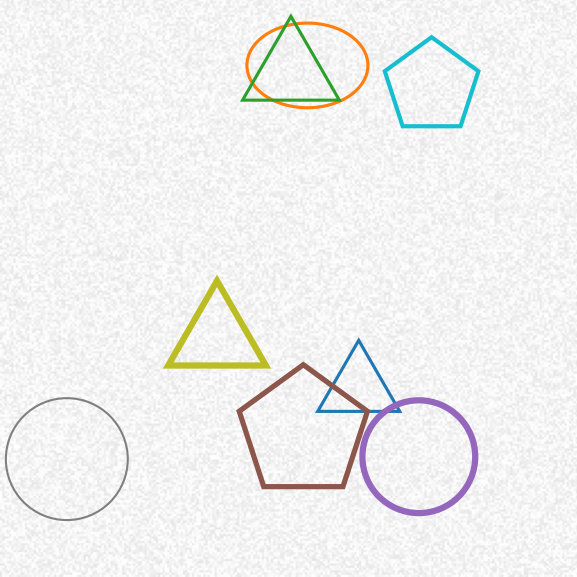[{"shape": "triangle", "thickness": 1.5, "radius": 0.41, "center": [0.621, 0.328]}, {"shape": "oval", "thickness": 1.5, "radius": 0.52, "center": [0.532, 0.886]}, {"shape": "triangle", "thickness": 1.5, "radius": 0.48, "center": [0.504, 0.874]}, {"shape": "circle", "thickness": 3, "radius": 0.49, "center": [0.725, 0.208]}, {"shape": "pentagon", "thickness": 2.5, "radius": 0.58, "center": [0.525, 0.251]}, {"shape": "circle", "thickness": 1, "radius": 0.53, "center": [0.116, 0.204]}, {"shape": "triangle", "thickness": 3, "radius": 0.49, "center": [0.376, 0.415]}, {"shape": "pentagon", "thickness": 2, "radius": 0.43, "center": [0.747, 0.85]}]